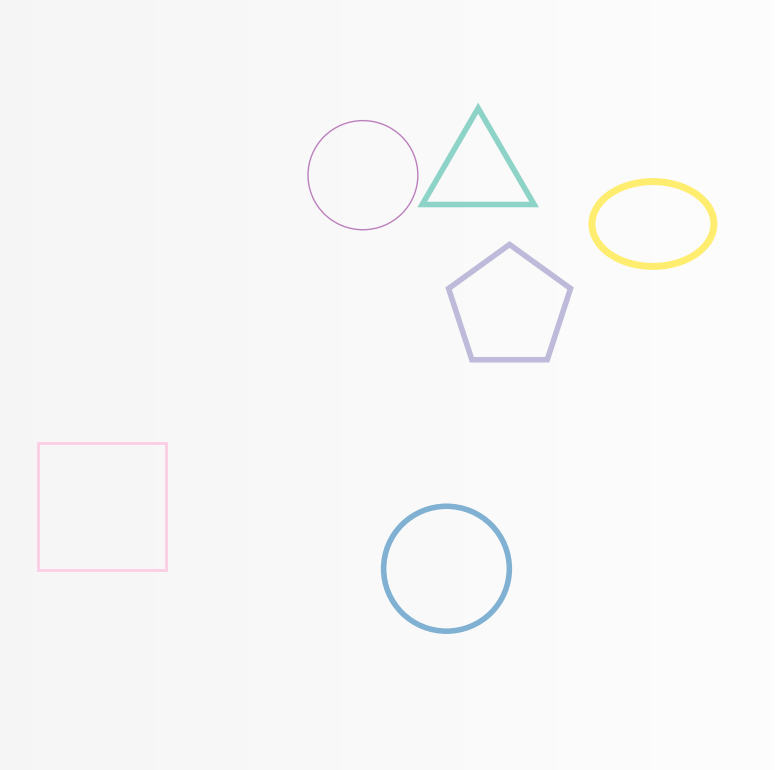[{"shape": "triangle", "thickness": 2, "radius": 0.42, "center": [0.617, 0.776]}, {"shape": "pentagon", "thickness": 2, "radius": 0.41, "center": [0.657, 0.6]}, {"shape": "circle", "thickness": 2, "radius": 0.41, "center": [0.576, 0.261]}, {"shape": "square", "thickness": 1, "radius": 0.41, "center": [0.132, 0.342]}, {"shape": "circle", "thickness": 0.5, "radius": 0.35, "center": [0.468, 0.772]}, {"shape": "oval", "thickness": 2.5, "radius": 0.39, "center": [0.842, 0.709]}]